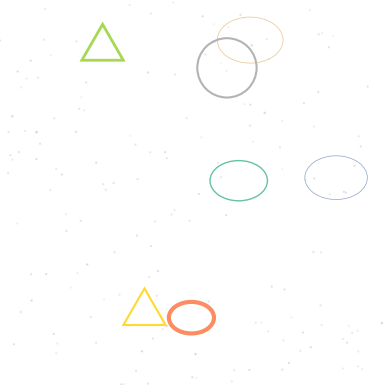[{"shape": "oval", "thickness": 1, "radius": 0.37, "center": [0.62, 0.531]}, {"shape": "oval", "thickness": 3, "radius": 0.29, "center": [0.497, 0.175]}, {"shape": "oval", "thickness": 0.5, "radius": 0.41, "center": [0.873, 0.539]}, {"shape": "triangle", "thickness": 2, "radius": 0.31, "center": [0.266, 0.875]}, {"shape": "triangle", "thickness": 1.5, "radius": 0.32, "center": [0.375, 0.188]}, {"shape": "oval", "thickness": 0.5, "radius": 0.43, "center": [0.65, 0.896]}, {"shape": "circle", "thickness": 1.5, "radius": 0.39, "center": [0.589, 0.824]}]